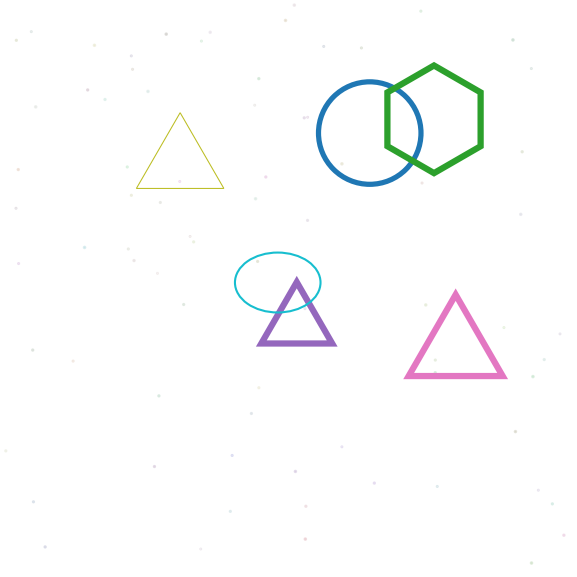[{"shape": "circle", "thickness": 2.5, "radius": 0.44, "center": [0.64, 0.769]}, {"shape": "hexagon", "thickness": 3, "radius": 0.47, "center": [0.752, 0.793]}, {"shape": "triangle", "thickness": 3, "radius": 0.35, "center": [0.514, 0.44]}, {"shape": "triangle", "thickness": 3, "radius": 0.47, "center": [0.789, 0.395]}, {"shape": "triangle", "thickness": 0.5, "radius": 0.44, "center": [0.312, 0.717]}, {"shape": "oval", "thickness": 1, "radius": 0.37, "center": [0.481, 0.51]}]